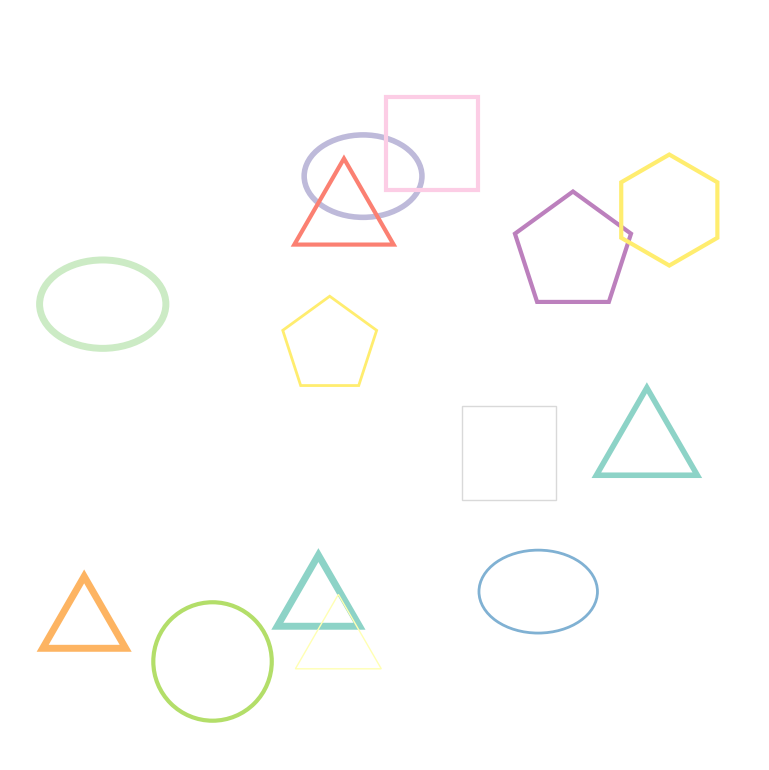[{"shape": "triangle", "thickness": 2, "radius": 0.38, "center": [0.84, 0.421]}, {"shape": "triangle", "thickness": 2.5, "radius": 0.31, "center": [0.414, 0.217]}, {"shape": "triangle", "thickness": 0.5, "radius": 0.32, "center": [0.439, 0.164]}, {"shape": "oval", "thickness": 2, "radius": 0.38, "center": [0.471, 0.771]}, {"shape": "triangle", "thickness": 1.5, "radius": 0.37, "center": [0.447, 0.72]}, {"shape": "oval", "thickness": 1, "radius": 0.38, "center": [0.699, 0.232]}, {"shape": "triangle", "thickness": 2.5, "radius": 0.31, "center": [0.109, 0.189]}, {"shape": "circle", "thickness": 1.5, "radius": 0.38, "center": [0.276, 0.141]}, {"shape": "square", "thickness": 1.5, "radius": 0.3, "center": [0.561, 0.814]}, {"shape": "square", "thickness": 0.5, "radius": 0.3, "center": [0.661, 0.411]}, {"shape": "pentagon", "thickness": 1.5, "radius": 0.4, "center": [0.744, 0.672]}, {"shape": "oval", "thickness": 2.5, "radius": 0.41, "center": [0.133, 0.605]}, {"shape": "hexagon", "thickness": 1.5, "radius": 0.36, "center": [0.869, 0.727]}, {"shape": "pentagon", "thickness": 1, "radius": 0.32, "center": [0.428, 0.551]}]